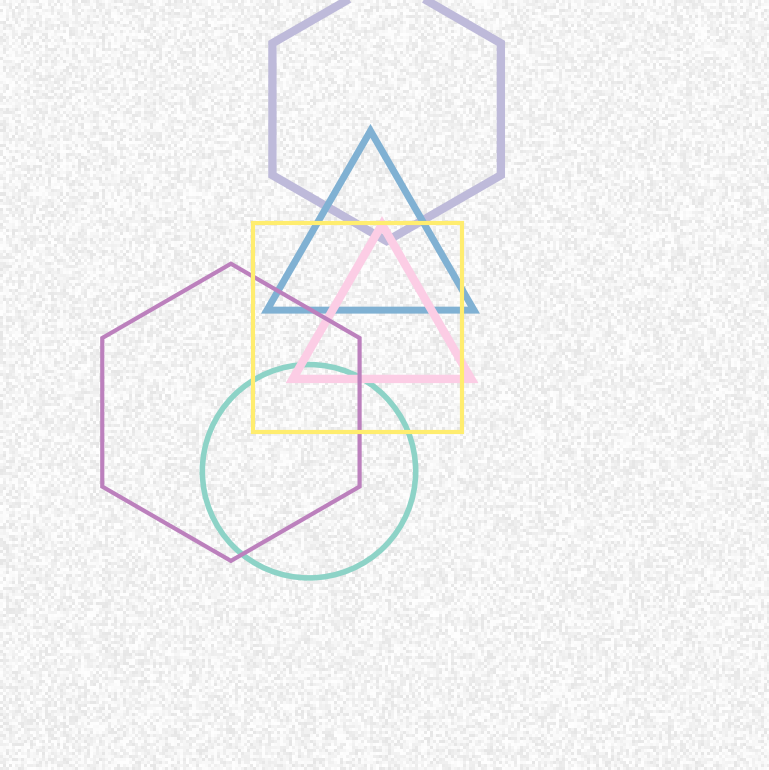[{"shape": "circle", "thickness": 2, "radius": 0.69, "center": [0.401, 0.388]}, {"shape": "hexagon", "thickness": 3, "radius": 0.86, "center": [0.502, 0.858]}, {"shape": "triangle", "thickness": 2.5, "radius": 0.78, "center": [0.481, 0.675]}, {"shape": "triangle", "thickness": 3, "radius": 0.67, "center": [0.496, 0.575]}, {"shape": "hexagon", "thickness": 1.5, "radius": 0.96, "center": [0.3, 0.465]}, {"shape": "square", "thickness": 1.5, "radius": 0.68, "center": [0.464, 0.575]}]